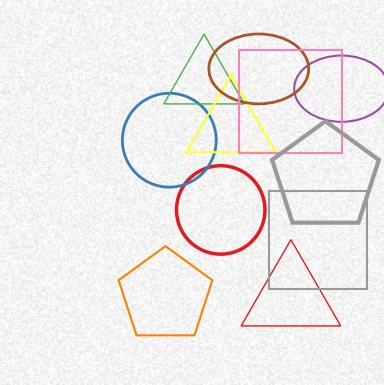[{"shape": "triangle", "thickness": 1, "radius": 0.75, "center": [0.756, 0.228]}, {"shape": "circle", "thickness": 2.5, "radius": 0.57, "center": [0.573, 0.455]}, {"shape": "circle", "thickness": 2, "radius": 0.61, "center": [0.44, 0.636]}, {"shape": "triangle", "thickness": 1, "radius": 0.6, "center": [0.53, 0.791]}, {"shape": "oval", "thickness": 1.5, "radius": 0.62, "center": [0.887, 0.77]}, {"shape": "pentagon", "thickness": 1.5, "radius": 0.64, "center": [0.43, 0.233]}, {"shape": "triangle", "thickness": 1.5, "radius": 0.67, "center": [0.6, 0.671]}, {"shape": "oval", "thickness": 2, "radius": 0.65, "center": [0.672, 0.821]}, {"shape": "square", "thickness": 1.5, "radius": 0.67, "center": [0.756, 0.735]}, {"shape": "pentagon", "thickness": 3, "radius": 0.73, "center": [0.845, 0.54]}, {"shape": "square", "thickness": 1.5, "radius": 0.63, "center": [0.826, 0.377]}]